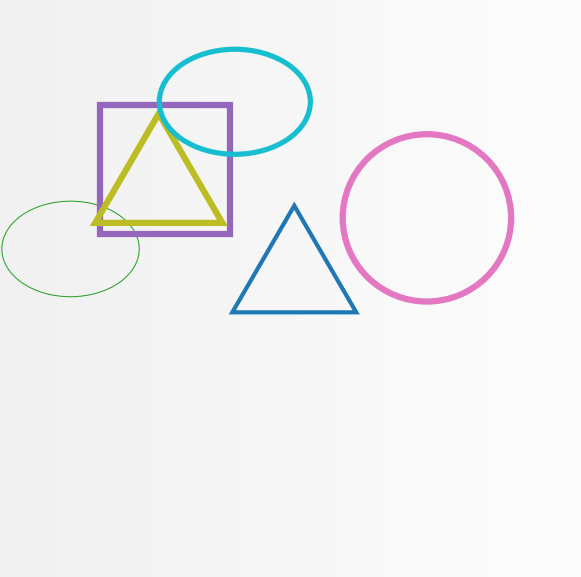[{"shape": "triangle", "thickness": 2, "radius": 0.62, "center": [0.506, 0.52]}, {"shape": "oval", "thickness": 0.5, "radius": 0.59, "center": [0.121, 0.568]}, {"shape": "square", "thickness": 3, "radius": 0.56, "center": [0.284, 0.705]}, {"shape": "circle", "thickness": 3, "radius": 0.72, "center": [0.734, 0.622]}, {"shape": "triangle", "thickness": 3, "radius": 0.63, "center": [0.273, 0.676]}, {"shape": "oval", "thickness": 2.5, "radius": 0.65, "center": [0.404, 0.823]}]